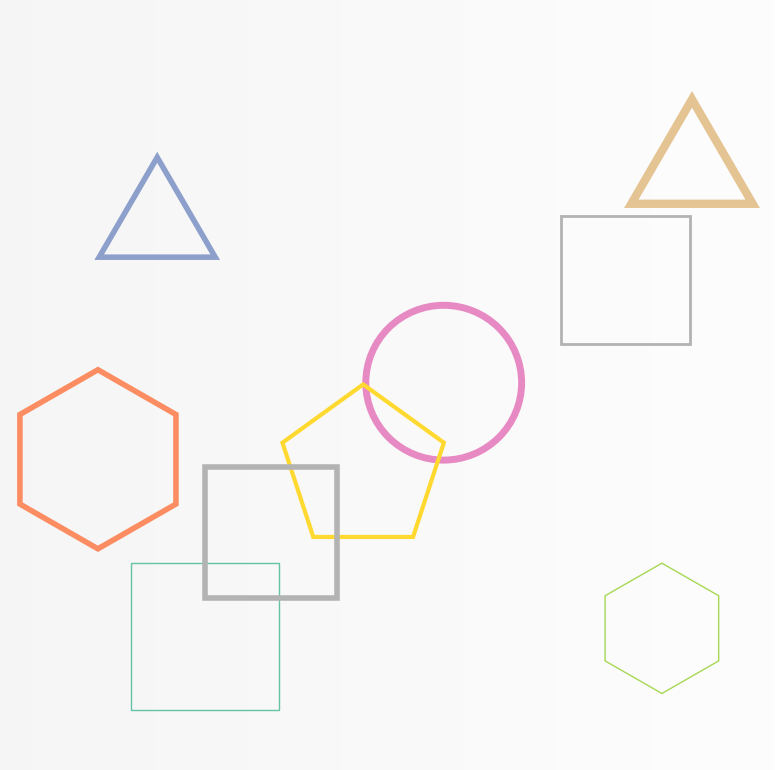[{"shape": "square", "thickness": 0.5, "radius": 0.48, "center": [0.264, 0.174]}, {"shape": "hexagon", "thickness": 2, "radius": 0.58, "center": [0.126, 0.404]}, {"shape": "triangle", "thickness": 2, "radius": 0.43, "center": [0.203, 0.709]}, {"shape": "circle", "thickness": 2.5, "radius": 0.5, "center": [0.573, 0.503]}, {"shape": "hexagon", "thickness": 0.5, "radius": 0.42, "center": [0.854, 0.184]}, {"shape": "pentagon", "thickness": 1.5, "radius": 0.55, "center": [0.469, 0.391]}, {"shape": "triangle", "thickness": 3, "radius": 0.45, "center": [0.893, 0.781]}, {"shape": "square", "thickness": 2, "radius": 0.43, "center": [0.349, 0.308]}, {"shape": "square", "thickness": 1, "radius": 0.42, "center": [0.807, 0.637]}]